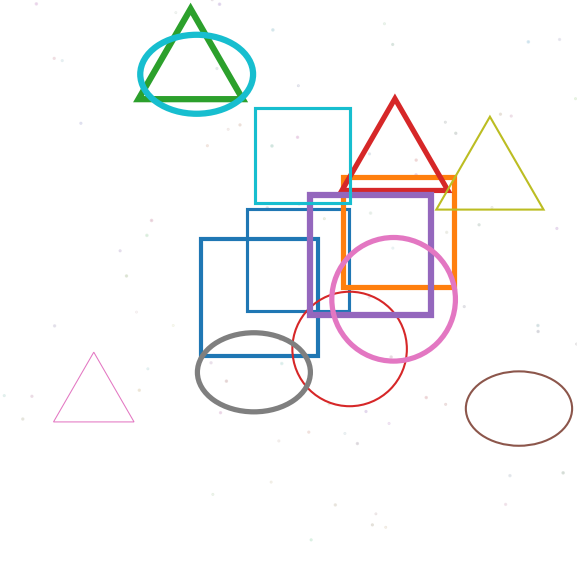[{"shape": "square", "thickness": 1.5, "radius": 0.44, "center": [0.516, 0.549]}, {"shape": "square", "thickness": 2, "radius": 0.5, "center": [0.45, 0.484]}, {"shape": "square", "thickness": 2.5, "radius": 0.48, "center": [0.69, 0.598]}, {"shape": "triangle", "thickness": 3, "radius": 0.52, "center": [0.33, 0.88]}, {"shape": "circle", "thickness": 1, "radius": 0.5, "center": [0.605, 0.395]}, {"shape": "triangle", "thickness": 2.5, "radius": 0.53, "center": [0.684, 0.722]}, {"shape": "square", "thickness": 3, "radius": 0.52, "center": [0.641, 0.557]}, {"shape": "oval", "thickness": 1, "radius": 0.46, "center": [0.899, 0.292]}, {"shape": "triangle", "thickness": 0.5, "radius": 0.4, "center": [0.162, 0.309]}, {"shape": "circle", "thickness": 2.5, "radius": 0.54, "center": [0.682, 0.481]}, {"shape": "oval", "thickness": 2.5, "radius": 0.49, "center": [0.44, 0.354]}, {"shape": "triangle", "thickness": 1, "radius": 0.54, "center": [0.848, 0.69]}, {"shape": "oval", "thickness": 3, "radius": 0.49, "center": [0.341, 0.871]}, {"shape": "square", "thickness": 1.5, "radius": 0.41, "center": [0.523, 0.73]}]